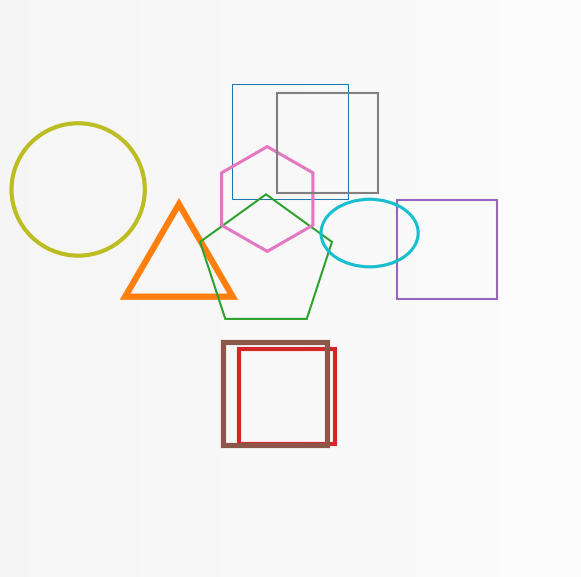[{"shape": "square", "thickness": 0.5, "radius": 0.5, "center": [0.499, 0.754]}, {"shape": "triangle", "thickness": 3, "radius": 0.53, "center": [0.308, 0.539]}, {"shape": "pentagon", "thickness": 1, "radius": 0.6, "center": [0.458, 0.543]}, {"shape": "square", "thickness": 2, "radius": 0.41, "center": [0.493, 0.313]}, {"shape": "square", "thickness": 1, "radius": 0.43, "center": [0.769, 0.567]}, {"shape": "square", "thickness": 2.5, "radius": 0.45, "center": [0.473, 0.317]}, {"shape": "hexagon", "thickness": 1.5, "radius": 0.45, "center": [0.46, 0.655]}, {"shape": "square", "thickness": 1, "radius": 0.43, "center": [0.563, 0.751]}, {"shape": "circle", "thickness": 2, "radius": 0.57, "center": [0.134, 0.671]}, {"shape": "oval", "thickness": 1.5, "radius": 0.42, "center": [0.636, 0.596]}]